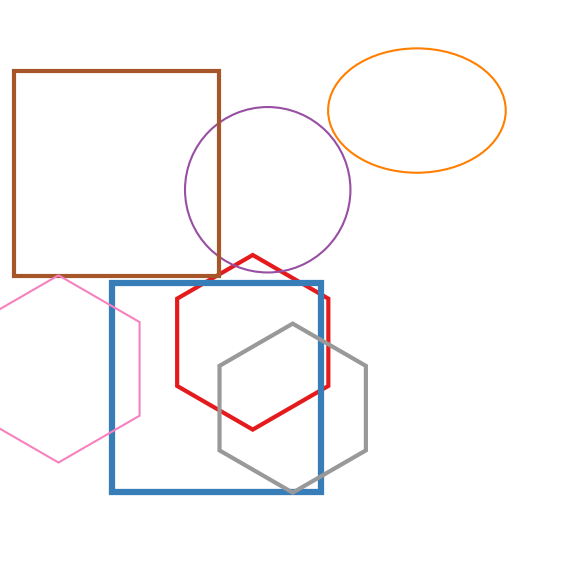[{"shape": "hexagon", "thickness": 2, "radius": 0.76, "center": [0.438, 0.406]}, {"shape": "square", "thickness": 3, "radius": 0.9, "center": [0.375, 0.328]}, {"shape": "circle", "thickness": 1, "radius": 0.72, "center": [0.464, 0.671]}, {"shape": "oval", "thickness": 1, "radius": 0.77, "center": [0.722, 0.808]}, {"shape": "square", "thickness": 2, "radius": 0.89, "center": [0.202, 0.698]}, {"shape": "hexagon", "thickness": 1, "radius": 0.81, "center": [0.101, 0.36]}, {"shape": "hexagon", "thickness": 2, "radius": 0.73, "center": [0.507, 0.292]}]